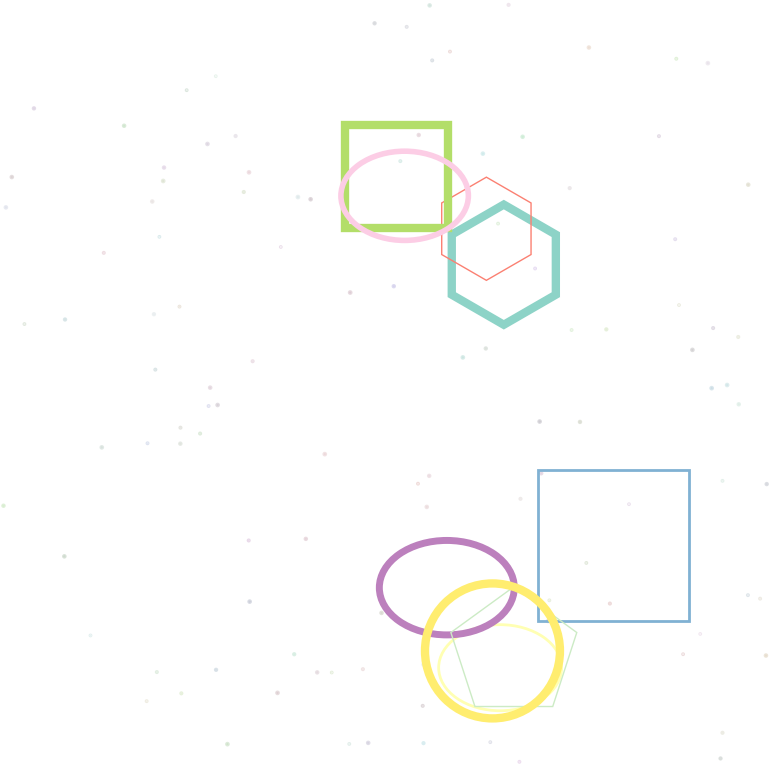[{"shape": "hexagon", "thickness": 3, "radius": 0.39, "center": [0.654, 0.656]}, {"shape": "oval", "thickness": 1, "radius": 0.4, "center": [0.65, 0.133]}, {"shape": "hexagon", "thickness": 0.5, "radius": 0.33, "center": [0.632, 0.703]}, {"shape": "square", "thickness": 1, "radius": 0.49, "center": [0.797, 0.292]}, {"shape": "square", "thickness": 3, "radius": 0.33, "center": [0.514, 0.771]}, {"shape": "oval", "thickness": 2, "radius": 0.41, "center": [0.526, 0.746]}, {"shape": "oval", "thickness": 2.5, "radius": 0.44, "center": [0.58, 0.237]}, {"shape": "pentagon", "thickness": 0.5, "radius": 0.43, "center": [0.667, 0.152]}, {"shape": "circle", "thickness": 3, "radius": 0.44, "center": [0.64, 0.155]}]